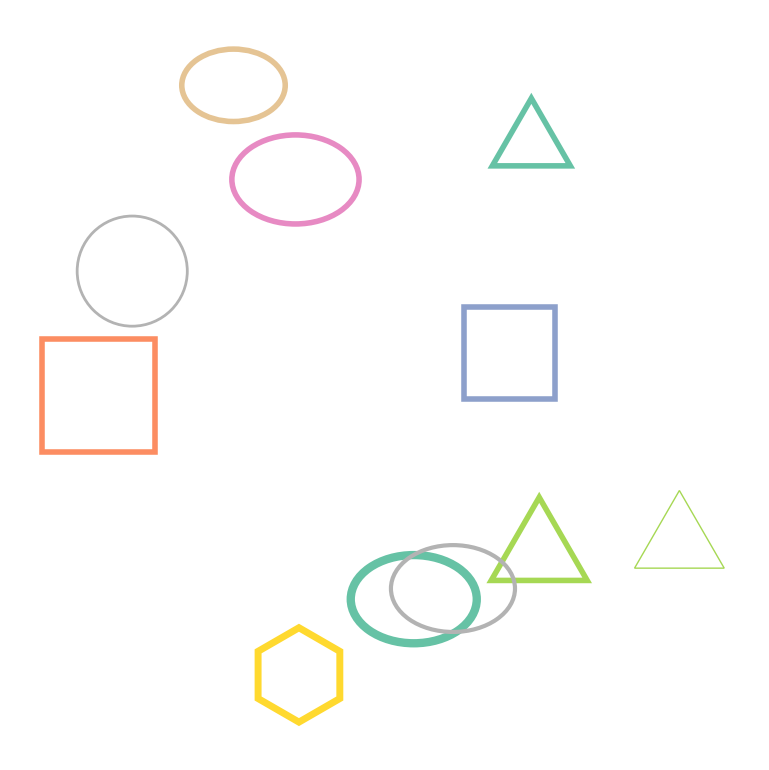[{"shape": "oval", "thickness": 3, "radius": 0.41, "center": [0.537, 0.222]}, {"shape": "triangle", "thickness": 2, "radius": 0.29, "center": [0.69, 0.814]}, {"shape": "square", "thickness": 2, "radius": 0.37, "center": [0.128, 0.486]}, {"shape": "square", "thickness": 2, "radius": 0.3, "center": [0.662, 0.541]}, {"shape": "oval", "thickness": 2, "radius": 0.41, "center": [0.384, 0.767]}, {"shape": "triangle", "thickness": 0.5, "radius": 0.34, "center": [0.882, 0.296]}, {"shape": "triangle", "thickness": 2, "radius": 0.36, "center": [0.7, 0.282]}, {"shape": "hexagon", "thickness": 2.5, "radius": 0.31, "center": [0.388, 0.123]}, {"shape": "oval", "thickness": 2, "radius": 0.34, "center": [0.303, 0.889]}, {"shape": "circle", "thickness": 1, "radius": 0.36, "center": [0.172, 0.648]}, {"shape": "oval", "thickness": 1.5, "radius": 0.4, "center": [0.588, 0.236]}]